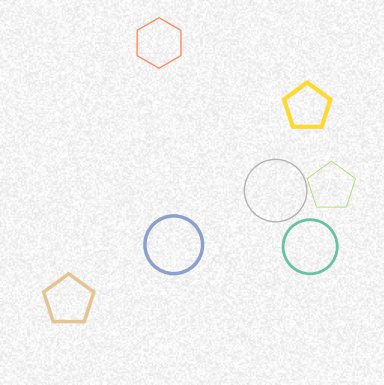[{"shape": "circle", "thickness": 2, "radius": 0.35, "center": [0.806, 0.359]}, {"shape": "hexagon", "thickness": 1, "radius": 0.33, "center": [0.413, 0.888]}, {"shape": "circle", "thickness": 2.5, "radius": 0.37, "center": [0.451, 0.364]}, {"shape": "pentagon", "thickness": 0.5, "radius": 0.33, "center": [0.861, 0.516]}, {"shape": "pentagon", "thickness": 3, "radius": 0.32, "center": [0.798, 0.722]}, {"shape": "pentagon", "thickness": 2.5, "radius": 0.34, "center": [0.179, 0.22]}, {"shape": "circle", "thickness": 1, "radius": 0.41, "center": [0.716, 0.505]}]